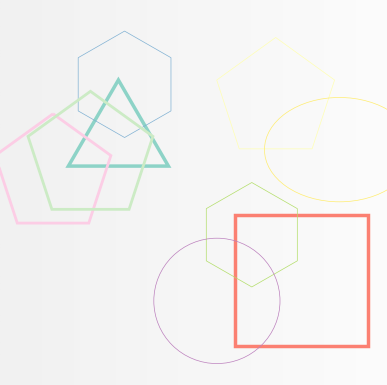[{"shape": "triangle", "thickness": 2.5, "radius": 0.75, "center": [0.306, 0.643]}, {"shape": "pentagon", "thickness": 0.5, "radius": 0.8, "center": [0.711, 0.743]}, {"shape": "square", "thickness": 2.5, "radius": 0.86, "center": [0.778, 0.271]}, {"shape": "hexagon", "thickness": 0.5, "radius": 0.69, "center": [0.321, 0.781]}, {"shape": "hexagon", "thickness": 0.5, "radius": 0.68, "center": [0.65, 0.39]}, {"shape": "pentagon", "thickness": 2, "radius": 0.78, "center": [0.137, 0.547]}, {"shape": "circle", "thickness": 0.5, "radius": 0.81, "center": [0.56, 0.218]}, {"shape": "pentagon", "thickness": 2, "radius": 0.85, "center": [0.233, 0.593]}, {"shape": "oval", "thickness": 0.5, "radius": 0.97, "center": [0.876, 0.611]}]